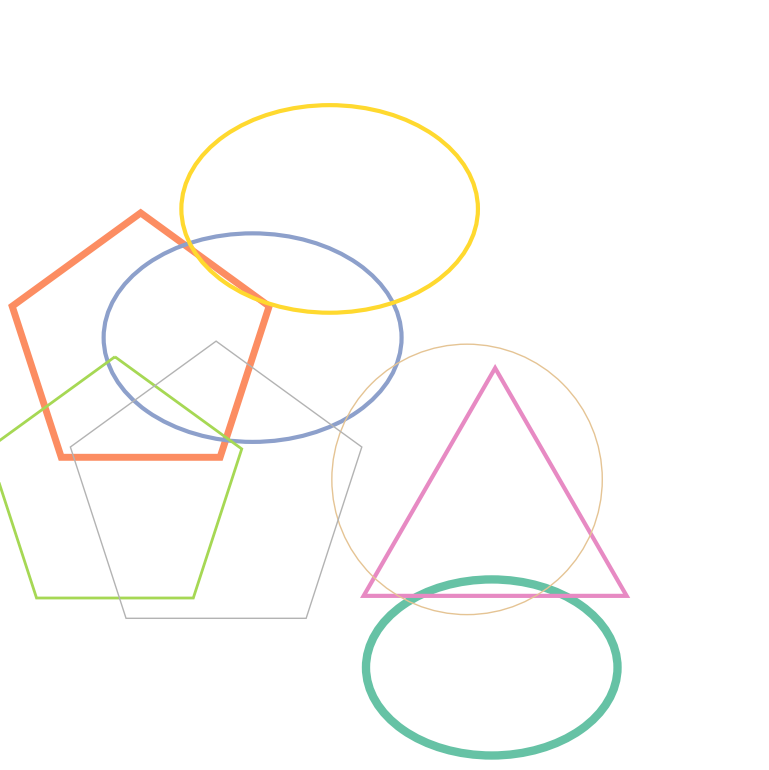[{"shape": "oval", "thickness": 3, "radius": 0.82, "center": [0.639, 0.133]}, {"shape": "pentagon", "thickness": 2.5, "radius": 0.88, "center": [0.183, 0.548]}, {"shape": "oval", "thickness": 1.5, "radius": 0.97, "center": [0.328, 0.562]}, {"shape": "triangle", "thickness": 1.5, "radius": 0.99, "center": [0.643, 0.325]}, {"shape": "pentagon", "thickness": 1, "radius": 0.87, "center": [0.149, 0.363]}, {"shape": "oval", "thickness": 1.5, "radius": 0.96, "center": [0.428, 0.729]}, {"shape": "circle", "thickness": 0.5, "radius": 0.88, "center": [0.607, 0.377]}, {"shape": "pentagon", "thickness": 0.5, "radius": 0.99, "center": [0.281, 0.358]}]